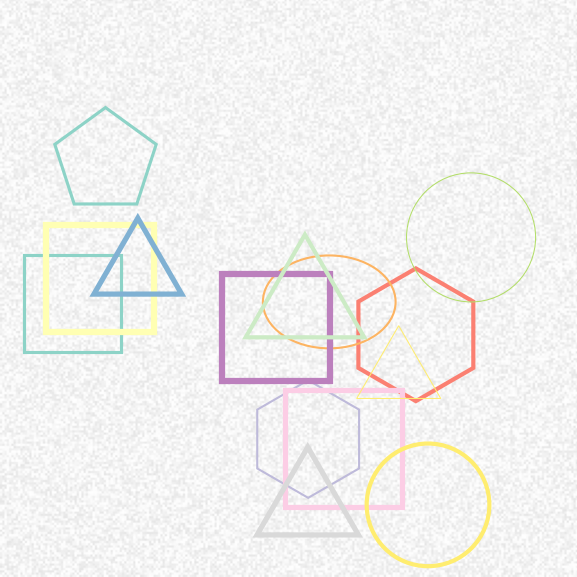[{"shape": "square", "thickness": 1.5, "radius": 0.42, "center": [0.125, 0.474]}, {"shape": "pentagon", "thickness": 1.5, "radius": 0.46, "center": [0.183, 0.721]}, {"shape": "square", "thickness": 3, "radius": 0.46, "center": [0.173, 0.517]}, {"shape": "hexagon", "thickness": 1, "radius": 0.51, "center": [0.534, 0.239]}, {"shape": "hexagon", "thickness": 2, "radius": 0.57, "center": [0.72, 0.419]}, {"shape": "triangle", "thickness": 2.5, "radius": 0.44, "center": [0.239, 0.534]}, {"shape": "oval", "thickness": 1, "radius": 0.57, "center": [0.57, 0.476]}, {"shape": "circle", "thickness": 0.5, "radius": 0.56, "center": [0.816, 0.588]}, {"shape": "square", "thickness": 2.5, "radius": 0.51, "center": [0.594, 0.223]}, {"shape": "triangle", "thickness": 2.5, "radius": 0.51, "center": [0.533, 0.124]}, {"shape": "square", "thickness": 3, "radius": 0.47, "center": [0.478, 0.432]}, {"shape": "triangle", "thickness": 2, "radius": 0.59, "center": [0.528, 0.474]}, {"shape": "triangle", "thickness": 0.5, "radius": 0.42, "center": [0.69, 0.351]}, {"shape": "circle", "thickness": 2, "radius": 0.53, "center": [0.741, 0.125]}]